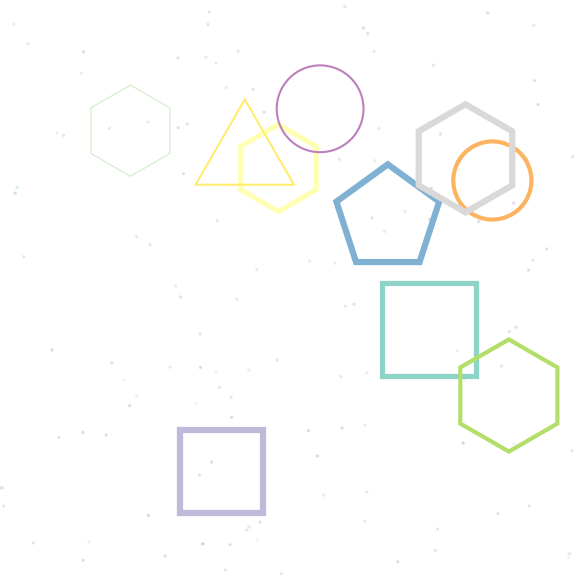[{"shape": "square", "thickness": 2.5, "radius": 0.4, "center": [0.743, 0.428]}, {"shape": "hexagon", "thickness": 2.5, "radius": 0.38, "center": [0.482, 0.708]}, {"shape": "square", "thickness": 3, "radius": 0.36, "center": [0.384, 0.183]}, {"shape": "pentagon", "thickness": 3, "radius": 0.47, "center": [0.672, 0.621]}, {"shape": "circle", "thickness": 2, "radius": 0.34, "center": [0.853, 0.687]}, {"shape": "hexagon", "thickness": 2, "radius": 0.49, "center": [0.881, 0.314]}, {"shape": "hexagon", "thickness": 3, "radius": 0.47, "center": [0.806, 0.725]}, {"shape": "circle", "thickness": 1, "radius": 0.38, "center": [0.554, 0.811]}, {"shape": "hexagon", "thickness": 0.5, "radius": 0.39, "center": [0.226, 0.773]}, {"shape": "triangle", "thickness": 1, "radius": 0.49, "center": [0.424, 0.728]}]